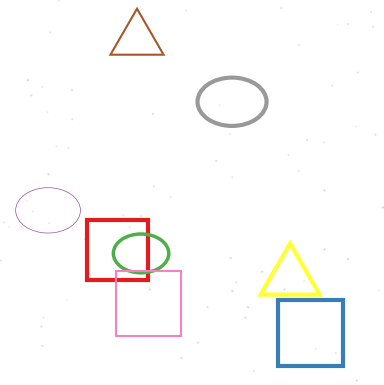[{"shape": "square", "thickness": 3, "radius": 0.4, "center": [0.305, 0.351]}, {"shape": "square", "thickness": 3, "radius": 0.43, "center": [0.806, 0.135]}, {"shape": "oval", "thickness": 2.5, "radius": 0.36, "center": [0.366, 0.342]}, {"shape": "oval", "thickness": 0.5, "radius": 0.42, "center": [0.125, 0.454]}, {"shape": "triangle", "thickness": 3, "radius": 0.44, "center": [0.754, 0.279]}, {"shape": "triangle", "thickness": 1.5, "radius": 0.4, "center": [0.356, 0.898]}, {"shape": "square", "thickness": 1.5, "radius": 0.43, "center": [0.386, 0.212]}, {"shape": "oval", "thickness": 3, "radius": 0.45, "center": [0.603, 0.736]}]